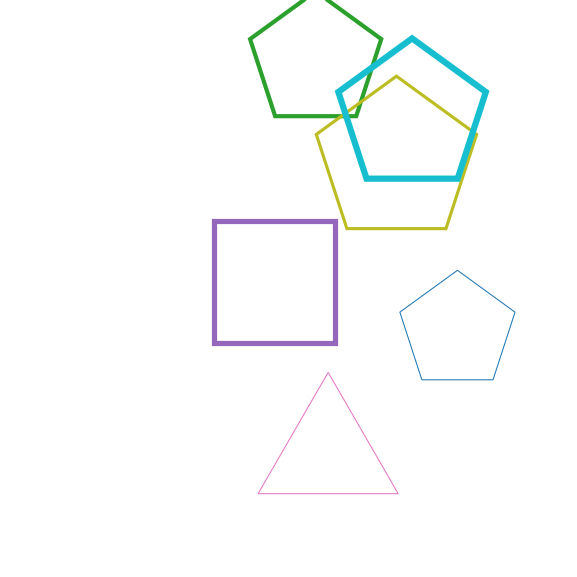[{"shape": "pentagon", "thickness": 0.5, "radius": 0.52, "center": [0.792, 0.426]}, {"shape": "pentagon", "thickness": 2, "radius": 0.6, "center": [0.547, 0.895]}, {"shape": "square", "thickness": 2.5, "radius": 0.52, "center": [0.475, 0.511]}, {"shape": "triangle", "thickness": 0.5, "radius": 0.7, "center": [0.568, 0.214]}, {"shape": "pentagon", "thickness": 1.5, "radius": 0.73, "center": [0.686, 0.721]}, {"shape": "pentagon", "thickness": 3, "radius": 0.67, "center": [0.714, 0.798]}]